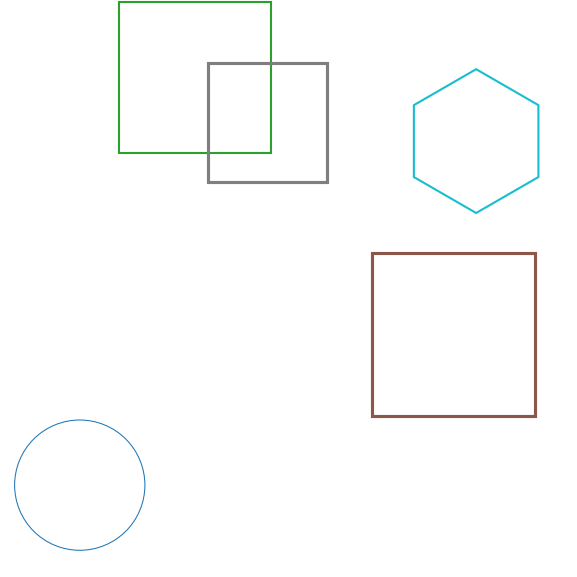[{"shape": "circle", "thickness": 0.5, "radius": 0.56, "center": [0.138, 0.159]}, {"shape": "square", "thickness": 1, "radius": 0.66, "center": [0.337, 0.865]}, {"shape": "square", "thickness": 1.5, "radius": 0.71, "center": [0.786, 0.421]}, {"shape": "square", "thickness": 1.5, "radius": 0.52, "center": [0.463, 0.787]}, {"shape": "hexagon", "thickness": 1, "radius": 0.62, "center": [0.824, 0.755]}]